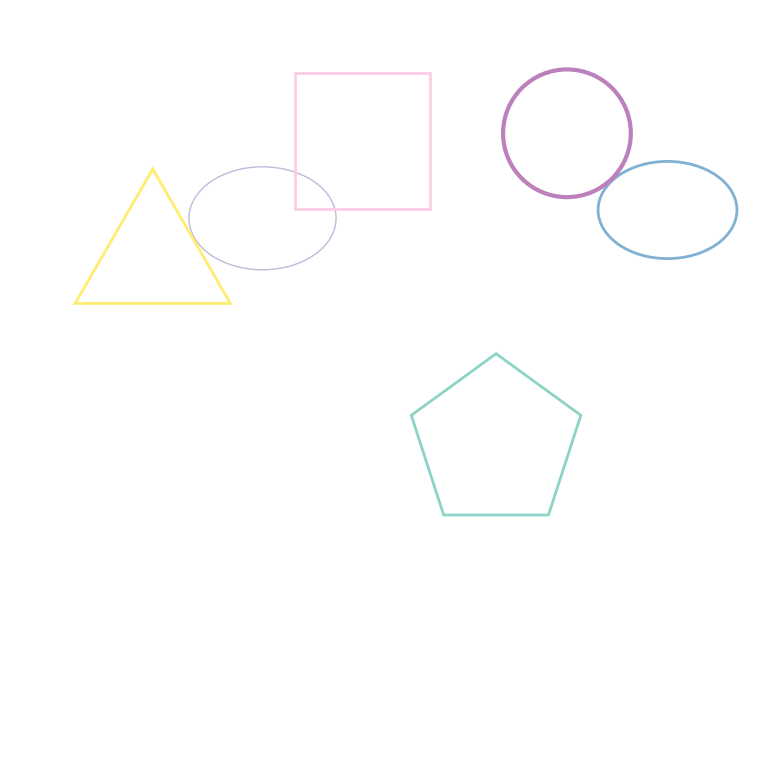[{"shape": "pentagon", "thickness": 1, "radius": 0.58, "center": [0.644, 0.425]}, {"shape": "oval", "thickness": 0.5, "radius": 0.48, "center": [0.341, 0.716]}, {"shape": "oval", "thickness": 1, "radius": 0.45, "center": [0.867, 0.727]}, {"shape": "square", "thickness": 1, "radius": 0.44, "center": [0.471, 0.816]}, {"shape": "circle", "thickness": 1.5, "radius": 0.41, "center": [0.736, 0.827]}, {"shape": "triangle", "thickness": 1, "radius": 0.58, "center": [0.198, 0.664]}]